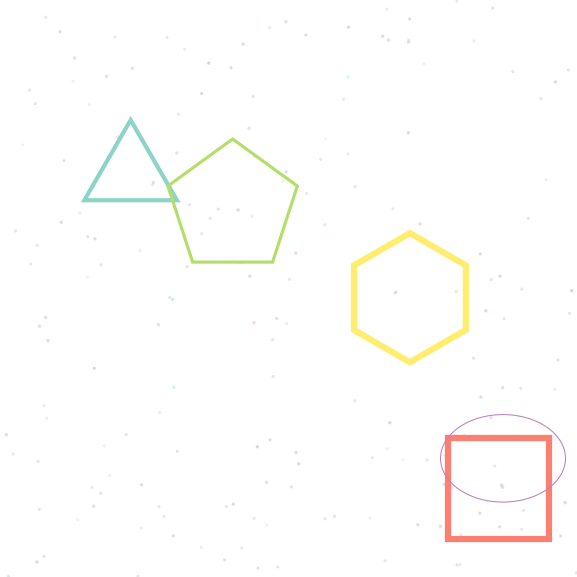[{"shape": "triangle", "thickness": 2, "radius": 0.46, "center": [0.226, 0.699]}, {"shape": "square", "thickness": 3, "radius": 0.44, "center": [0.863, 0.153]}, {"shape": "pentagon", "thickness": 1.5, "radius": 0.59, "center": [0.403, 0.641]}, {"shape": "oval", "thickness": 0.5, "radius": 0.54, "center": [0.871, 0.205]}, {"shape": "hexagon", "thickness": 3, "radius": 0.56, "center": [0.71, 0.484]}]